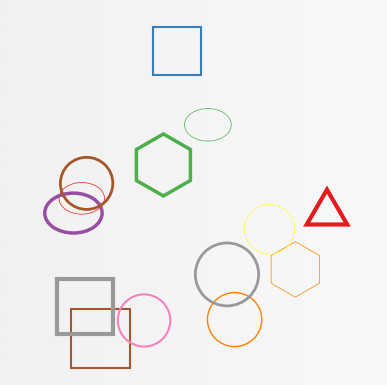[{"shape": "oval", "thickness": 0.5, "radius": 0.29, "center": [0.211, 0.485]}, {"shape": "triangle", "thickness": 3, "radius": 0.3, "center": [0.844, 0.447]}, {"shape": "square", "thickness": 1.5, "radius": 0.31, "center": [0.457, 0.867]}, {"shape": "hexagon", "thickness": 2.5, "radius": 0.4, "center": [0.422, 0.571]}, {"shape": "oval", "thickness": 0.5, "radius": 0.3, "center": [0.536, 0.676]}, {"shape": "oval", "thickness": 2.5, "radius": 0.37, "center": [0.19, 0.447]}, {"shape": "hexagon", "thickness": 0.5, "radius": 0.36, "center": [0.762, 0.3]}, {"shape": "circle", "thickness": 1, "radius": 0.35, "center": [0.605, 0.17]}, {"shape": "circle", "thickness": 0.5, "radius": 0.32, "center": [0.696, 0.405]}, {"shape": "square", "thickness": 1.5, "radius": 0.38, "center": [0.259, 0.12]}, {"shape": "circle", "thickness": 2, "radius": 0.34, "center": [0.224, 0.524]}, {"shape": "circle", "thickness": 1.5, "radius": 0.34, "center": [0.372, 0.168]}, {"shape": "circle", "thickness": 2, "radius": 0.41, "center": [0.586, 0.287]}, {"shape": "square", "thickness": 3, "radius": 0.36, "center": [0.22, 0.204]}]